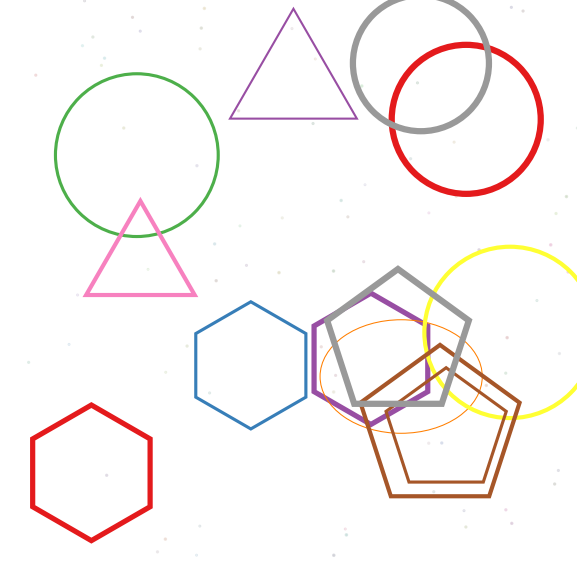[{"shape": "hexagon", "thickness": 2.5, "radius": 0.59, "center": [0.158, 0.18]}, {"shape": "circle", "thickness": 3, "radius": 0.65, "center": [0.807, 0.792]}, {"shape": "hexagon", "thickness": 1.5, "radius": 0.55, "center": [0.434, 0.366]}, {"shape": "circle", "thickness": 1.5, "radius": 0.7, "center": [0.237, 0.73]}, {"shape": "hexagon", "thickness": 2.5, "radius": 0.57, "center": [0.642, 0.378]}, {"shape": "triangle", "thickness": 1, "radius": 0.63, "center": [0.508, 0.857]}, {"shape": "oval", "thickness": 0.5, "radius": 0.7, "center": [0.695, 0.347]}, {"shape": "circle", "thickness": 2, "radius": 0.74, "center": [0.883, 0.424]}, {"shape": "pentagon", "thickness": 1.5, "radius": 0.55, "center": [0.773, 0.253]}, {"shape": "pentagon", "thickness": 2, "radius": 0.72, "center": [0.762, 0.257]}, {"shape": "triangle", "thickness": 2, "radius": 0.54, "center": [0.243, 0.543]}, {"shape": "pentagon", "thickness": 3, "radius": 0.64, "center": [0.689, 0.404]}, {"shape": "circle", "thickness": 3, "radius": 0.59, "center": [0.729, 0.89]}]